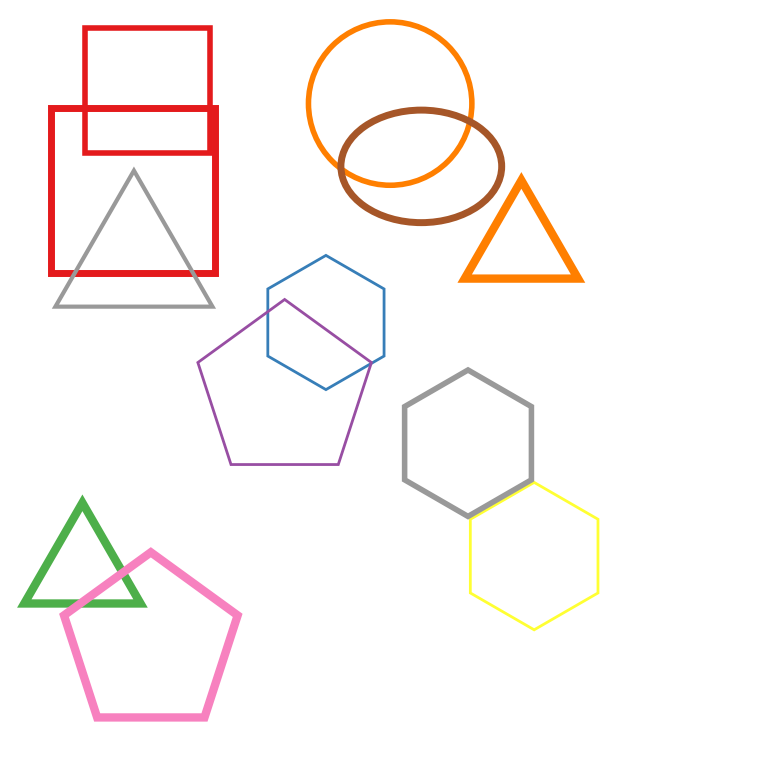[{"shape": "square", "thickness": 2.5, "radius": 0.53, "center": [0.173, 0.753]}, {"shape": "square", "thickness": 2, "radius": 0.4, "center": [0.191, 0.882]}, {"shape": "hexagon", "thickness": 1, "radius": 0.44, "center": [0.423, 0.581]}, {"shape": "triangle", "thickness": 3, "radius": 0.44, "center": [0.107, 0.26]}, {"shape": "pentagon", "thickness": 1, "radius": 0.59, "center": [0.37, 0.493]}, {"shape": "triangle", "thickness": 3, "radius": 0.43, "center": [0.677, 0.681]}, {"shape": "circle", "thickness": 2, "radius": 0.53, "center": [0.507, 0.866]}, {"shape": "hexagon", "thickness": 1, "radius": 0.48, "center": [0.694, 0.278]}, {"shape": "oval", "thickness": 2.5, "radius": 0.52, "center": [0.547, 0.784]}, {"shape": "pentagon", "thickness": 3, "radius": 0.59, "center": [0.196, 0.164]}, {"shape": "triangle", "thickness": 1.5, "radius": 0.59, "center": [0.174, 0.661]}, {"shape": "hexagon", "thickness": 2, "radius": 0.48, "center": [0.608, 0.424]}]